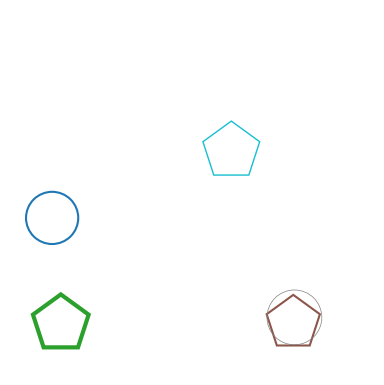[{"shape": "circle", "thickness": 1.5, "radius": 0.34, "center": [0.135, 0.434]}, {"shape": "pentagon", "thickness": 3, "radius": 0.38, "center": [0.158, 0.159]}, {"shape": "pentagon", "thickness": 1.5, "radius": 0.36, "center": [0.762, 0.161]}, {"shape": "circle", "thickness": 0.5, "radius": 0.36, "center": [0.765, 0.176]}, {"shape": "pentagon", "thickness": 1, "radius": 0.39, "center": [0.601, 0.608]}]